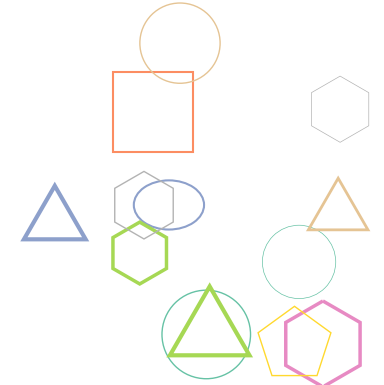[{"shape": "circle", "thickness": 0.5, "radius": 0.48, "center": [0.777, 0.32]}, {"shape": "circle", "thickness": 1, "radius": 0.58, "center": [0.536, 0.131]}, {"shape": "square", "thickness": 1.5, "radius": 0.52, "center": [0.398, 0.709]}, {"shape": "oval", "thickness": 1.5, "radius": 0.46, "center": [0.439, 0.468]}, {"shape": "triangle", "thickness": 3, "radius": 0.46, "center": [0.142, 0.425]}, {"shape": "hexagon", "thickness": 2.5, "radius": 0.56, "center": [0.839, 0.107]}, {"shape": "hexagon", "thickness": 2.5, "radius": 0.4, "center": [0.363, 0.343]}, {"shape": "triangle", "thickness": 3, "radius": 0.6, "center": [0.545, 0.137]}, {"shape": "pentagon", "thickness": 1, "radius": 0.5, "center": [0.765, 0.105]}, {"shape": "triangle", "thickness": 2, "radius": 0.45, "center": [0.878, 0.448]}, {"shape": "circle", "thickness": 1, "radius": 0.52, "center": [0.467, 0.888]}, {"shape": "hexagon", "thickness": 0.5, "radius": 0.43, "center": [0.883, 0.716]}, {"shape": "hexagon", "thickness": 1, "radius": 0.44, "center": [0.374, 0.467]}]